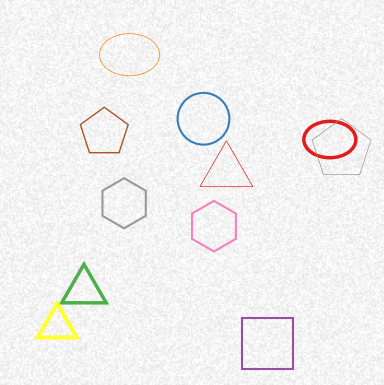[{"shape": "oval", "thickness": 2.5, "radius": 0.34, "center": [0.857, 0.638]}, {"shape": "triangle", "thickness": 0.5, "radius": 0.4, "center": [0.588, 0.555]}, {"shape": "circle", "thickness": 1.5, "radius": 0.34, "center": [0.529, 0.692]}, {"shape": "triangle", "thickness": 2.5, "radius": 0.33, "center": [0.218, 0.247]}, {"shape": "square", "thickness": 1.5, "radius": 0.33, "center": [0.694, 0.107]}, {"shape": "oval", "thickness": 0.5, "radius": 0.39, "center": [0.336, 0.858]}, {"shape": "triangle", "thickness": 3, "radius": 0.29, "center": [0.148, 0.153]}, {"shape": "pentagon", "thickness": 1, "radius": 0.33, "center": [0.271, 0.656]}, {"shape": "hexagon", "thickness": 1.5, "radius": 0.33, "center": [0.556, 0.412]}, {"shape": "pentagon", "thickness": 0.5, "radius": 0.4, "center": [0.887, 0.612]}, {"shape": "hexagon", "thickness": 1.5, "radius": 0.33, "center": [0.322, 0.472]}]